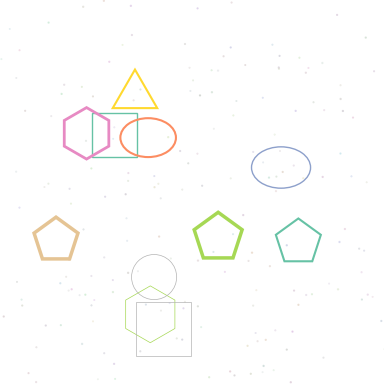[{"shape": "square", "thickness": 1, "radius": 0.29, "center": [0.297, 0.649]}, {"shape": "pentagon", "thickness": 1.5, "radius": 0.31, "center": [0.775, 0.371]}, {"shape": "oval", "thickness": 1.5, "radius": 0.36, "center": [0.385, 0.643]}, {"shape": "oval", "thickness": 1, "radius": 0.38, "center": [0.73, 0.565]}, {"shape": "hexagon", "thickness": 2, "radius": 0.33, "center": [0.225, 0.654]}, {"shape": "hexagon", "thickness": 0.5, "radius": 0.37, "center": [0.39, 0.184]}, {"shape": "pentagon", "thickness": 2.5, "radius": 0.33, "center": [0.567, 0.383]}, {"shape": "triangle", "thickness": 1.5, "radius": 0.33, "center": [0.351, 0.753]}, {"shape": "pentagon", "thickness": 2.5, "radius": 0.3, "center": [0.145, 0.376]}, {"shape": "circle", "thickness": 0.5, "radius": 0.29, "center": [0.4, 0.28]}, {"shape": "square", "thickness": 0.5, "radius": 0.35, "center": [0.425, 0.145]}]